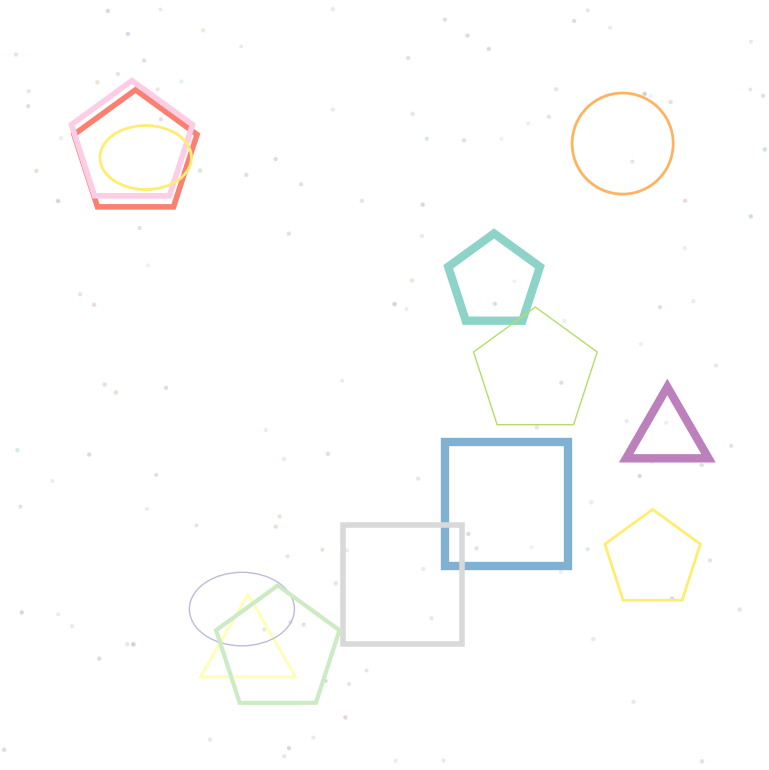[{"shape": "pentagon", "thickness": 3, "radius": 0.31, "center": [0.642, 0.634]}, {"shape": "triangle", "thickness": 1, "radius": 0.36, "center": [0.322, 0.157]}, {"shape": "oval", "thickness": 0.5, "radius": 0.34, "center": [0.314, 0.209]}, {"shape": "pentagon", "thickness": 2, "radius": 0.42, "center": [0.176, 0.799]}, {"shape": "square", "thickness": 3, "radius": 0.4, "center": [0.658, 0.345]}, {"shape": "circle", "thickness": 1, "radius": 0.33, "center": [0.809, 0.814]}, {"shape": "pentagon", "thickness": 0.5, "radius": 0.42, "center": [0.695, 0.517]}, {"shape": "pentagon", "thickness": 2, "radius": 0.41, "center": [0.171, 0.813]}, {"shape": "square", "thickness": 2, "radius": 0.39, "center": [0.523, 0.24]}, {"shape": "triangle", "thickness": 3, "radius": 0.31, "center": [0.867, 0.436]}, {"shape": "pentagon", "thickness": 1.5, "radius": 0.42, "center": [0.361, 0.155]}, {"shape": "pentagon", "thickness": 1, "radius": 0.33, "center": [0.848, 0.273]}, {"shape": "oval", "thickness": 1, "radius": 0.3, "center": [0.189, 0.795]}]